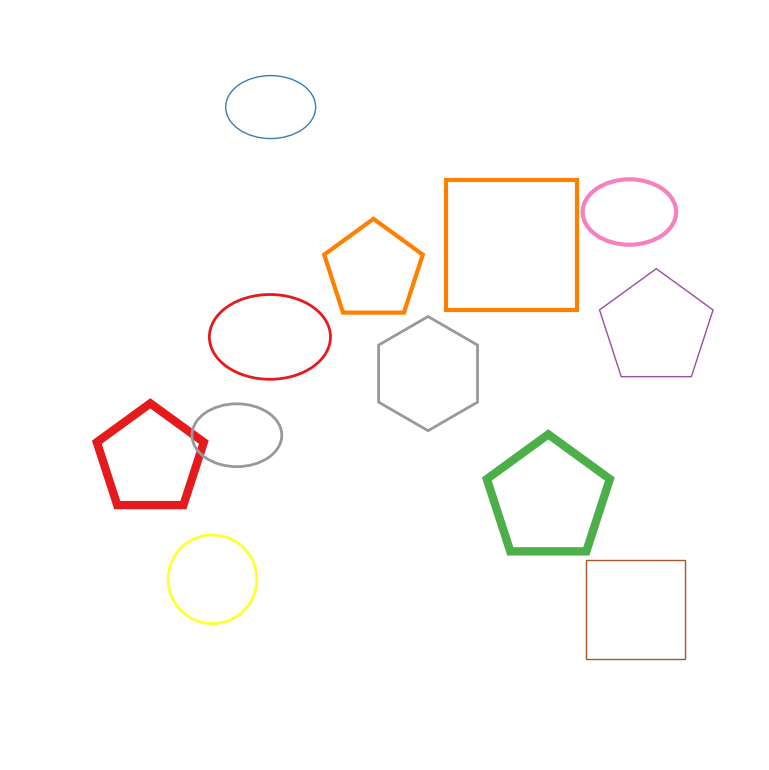[{"shape": "pentagon", "thickness": 3, "radius": 0.37, "center": [0.195, 0.403]}, {"shape": "oval", "thickness": 1, "radius": 0.39, "center": [0.351, 0.562]}, {"shape": "oval", "thickness": 0.5, "radius": 0.29, "center": [0.352, 0.861]}, {"shape": "pentagon", "thickness": 3, "radius": 0.42, "center": [0.712, 0.352]}, {"shape": "pentagon", "thickness": 0.5, "radius": 0.39, "center": [0.852, 0.574]}, {"shape": "square", "thickness": 1.5, "radius": 0.42, "center": [0.665, 0.682]}, {"shape": "pentagon", "thickness": 1.5, "radius": 0.34, "center": [0.485, 0.648]}, {"shape": "circle", "thickness": 1, "radius": 0.29, "center": [0.276, 0.248]}, {"shape": "square", "thickness": 0.5, "radius": 0.32, "center": [0.825, 0.208]}, {"shape": "oval", "thickness": 1.5, "radius": 0.3, "center": [0.817, 0.725]}, {"shape": "hexagon", "thickness": 1, "radius": 0.37, "center": [0.556, 0.515]}, {"shape": "oval", "thickness": 1, "radius": 0.29, "center": [0.308, 0.435]}]